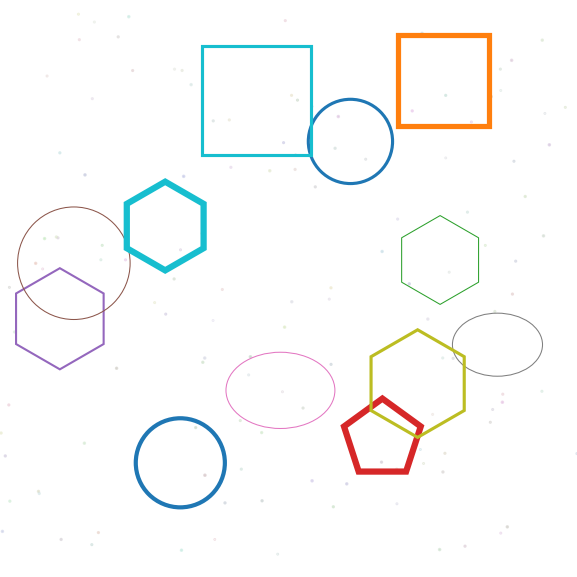[{"shape": "circle", "thickness": 2, "radius": 0.39, "center": [0.312, 0.198]}, {"shape": "circle", "thickness": 1.5, "radius": 0.36, "center": [0.607, 0.754]}, {"shape": "square", "thickness": 2.5, "radius": 0.39, "center": [0.768, 0.86]}, {"shape": "hexagon", "thickness": 0.5, "radius": 0.38, "center": [0.762, 0.549]}, {"shape": "pentagon", "thickness": 3, "radius": 0.35, "center": [0.662, 0.239]}, {"shape": "hexagon", "thickness": 1, "radius": 0.44, "center": [0.104, 0.447]}, {"shape": "circle", "thickness": 0.5, "radius": 0.49, "center": [0.128, 0.543]}, {"shape": "oval", "thickness": 0.5, "radius": 0.47, "center": [0.486, 0.323]}, {"shape": "oval", "thickness": 0.5, "radius": 0.39, "center": [0.861, 0.402]}, {"shape": "hexagon", "thickness": 1.5, "radius": 0.47, "center": [0.723, 0.335]}, {"shape": "square", "thickness": 1.5, "radius": 0.47, "center": [0.444, 0.825]}, {"shape": "hexagon", "thickness": 3, "radius": 0.38, "center": [0.286, 0.608]}]